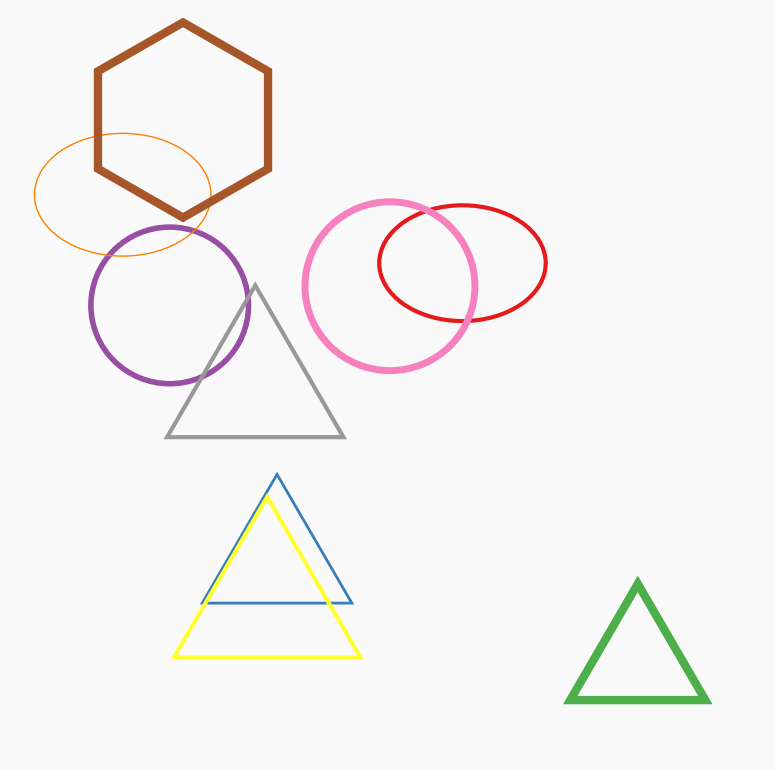[{"shape": "oval", "thickness": 1.5, "radius": 0.54, "center": [0.597, 0.658]}, {"shape": "triangle", "thickness": 1, "radius": 0.56, "center": [0.357, 0.272]}, {"shape": "triangle", "thickness": 3, "radius": 0.5, "center": [0.823, 0.141]}, {"shape": "circle", "thickness": 2, "radius": 0.51, "center": [0.219, 0.603]}, {"shape": "oval", "thickness": 0.5, "radius": 0.57, "center": [0.158, 0.747]}, {"shape": "triangle", "thickness": 1.5, "radius": 0.69, "center": [0.345, 0.216]}, {"shape": "hexagon", "thickness": 3, "radius": 0.63, "center": [0.236, 0.844]}, {"shape": "circle", "thickness": 2.5, "radius": 0.55, "center": [0.503, 0.628]}, {"shape": "triangle", "thickness": 1.5, "radius": 0.66, "center": [0.329, 0.498]}]